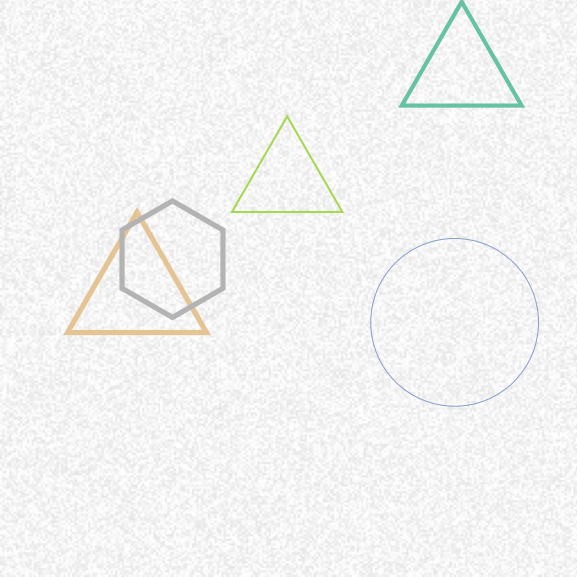[{"shape": "triangle", "thickness": 2, "radius": 0.6, "center": [0.799, 0.876]}, {"shape": "circle", "thickness": 0.5, "radius": 0.73, "center": [0.787, 0.441]}, {"shape": "triangle", "thickness": 1, "radius": 0.55, "center": [0.497, 0.687]}, {"shape": "triangle", "thickness": 2.5, "radius": 0.69, "center": [0.237, 0.493]}, {"shape": "hexagon", "thickness": 2.5, "radius": 0.5, "center": [0.299, 0.55]}]